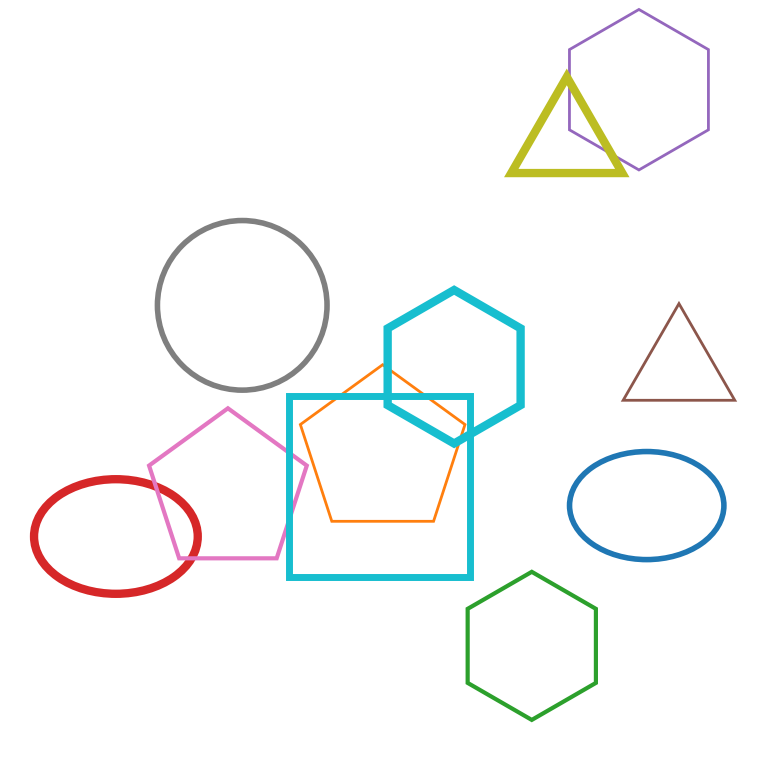[{"shape": "oval", "thickness": 2, "radius": 0.5, "center": [0.84, 0.343]}, {"shape": "pentagon", "thickness": 1, "radius": 0.56, "center": [0.497, 0.414]}, {"shape": "hexagon", "thickness": 1.5, "radius": 0.48, "center": [0.691, 0.161]}, {"shape": "oval", "thickness": 3, "radius": 0.53, "center": [0.151, 0.303]}, {"shape": "hexagon", "thickness": 1, "radius": 0.52, "center": [0.83, 0.883]}, {"shape": "triangle", "thickness": 1, "radius": 0.42, "center": [0.882, 0.522]}, {"shape": "pentagon", "thickness": 1.5, "radius": 0.54, "center": [0.296, 0.362]}, {"shape": "circle", "thickness": 2, "radius": 0.55, "center": [0.315, 0.603]}, {"shape": "triangle", "thickness": 3, "radius": 0.42, "center": [0.736, 0.817]}, {"shape": "hexagon", "thickness": 3, "radius": 0.5, "center": [0.59, 0.524]}, {"shape": "square", "thickness": 2.5, "radius": 0.59, "center": [0.493, 0.368]}]